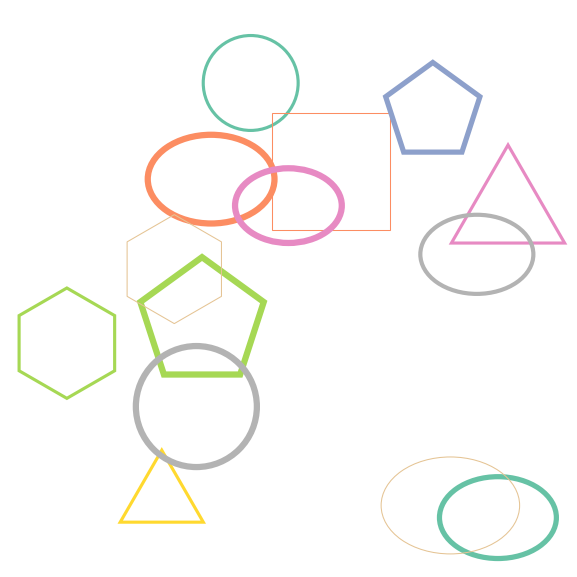[{"shape": "oval", "thickness": 2.5, "radius": 0.51, "center": [0.862, 0.103]}, {"shape": "circle", "thickness": 1.5, "radius": 0.41, "center": [0.434, 0.855]}, {"shape": "oval", "thickness": 3, "radius": 0.55, "center": [0.366, 0.689]}, {"shape": "square", "thickness": 0.5, "radius": 0.51, "center": [0.573, 0.702]}, {"shape": "pentagon", "thickness": 2.5, "radius": 0.43, "center": [0.749, 0.805]}, {"shape": "triangle", "thickness": 1.5, "radius": 0.57, "center": [0.88, 0.635]}, {"shape": "oval", "thickness": 3, "radius": 0.46, "center": [0.499, 0.643]}, {"shape": "hexagon", "thickness": 1.5, "radius": 0.48, "center": [0.116, 0.405]}, {"shape": "pentagon", "thickness": 3, "radius": 0.56, "center": [0.35, 0.441]}, {"shape": "triangle", "thickness": 1.5, "radius": 0.42, "center": [0.28, 0.136]}, {"shape": "oval", "thickness": 0.5, "radius": 0.6, "center": [0.78, 0.124]}, {"shape": "hexagon", "thickness": 0.5, "radius": 0.47, "center": [0.302, 0.533]}, {"shape": "oval", "thickness": 2, "radius": 0.49, "center": [0.826, 0.559]}, {"shape": "circle", "thickness": 3, "radius": 0.52, "center": [0.34, 0.295]}]